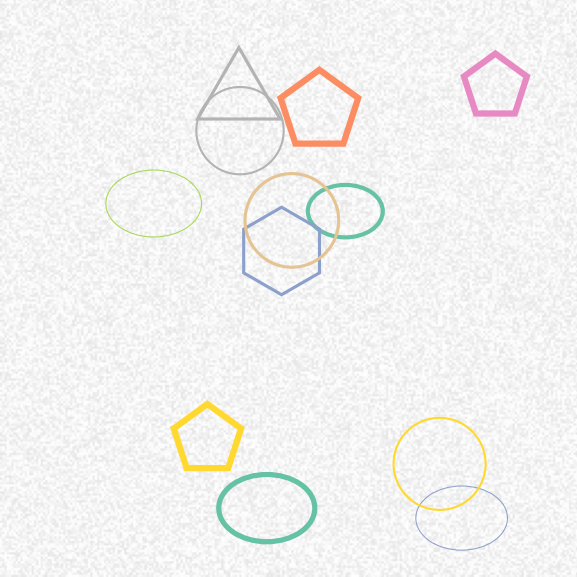[{"shape": "oval", "thickness": 2.5, "radius": 0.42, "center": [0.462, 0.119]}, {"shape": "oval", "thickness": 2, "radius": 0.32, "center": [0.598, 0.634]}, {"shape": "pentagon", "thickness": 3, "radius": 0.35, "center": [0.553, 0.808]}, {"shape": "hexagon", "thickness": 1.5, "radius": 0.38, "center": [0.488, 0.565]}, {"shape": "oval", "thickness": 0.5, "radius": 0.4, "center": [0.799, 0.102]}, {"shape": "pentagon", "thickness": 3, "radius": 0.29, "center": [0.858, 0.849]}, {"shape": "oval", "thickness": 0.5, "radius": 0.41, "center": [0.266, 0.647]}, {"shape": "pentagon", "thickness": 3, "radius": 0.31, "center": [0.359, 0.238]}, {"shape": "circle", "thickness": 1, "radius": 0.4, "center": [0.761, 0.196]}, {"shape": "circle", "thickness": 1.5, "radius": 0.41, "center": [0.505, 0.617]}, {"shape": "circle", "thickness": 1, "radius": 0.38, "center": [0.416, 0.773]}, {"shape": "triangle", "thickness": 1.5, "radius": 0.41, "center": [0.414, 0.834]}]